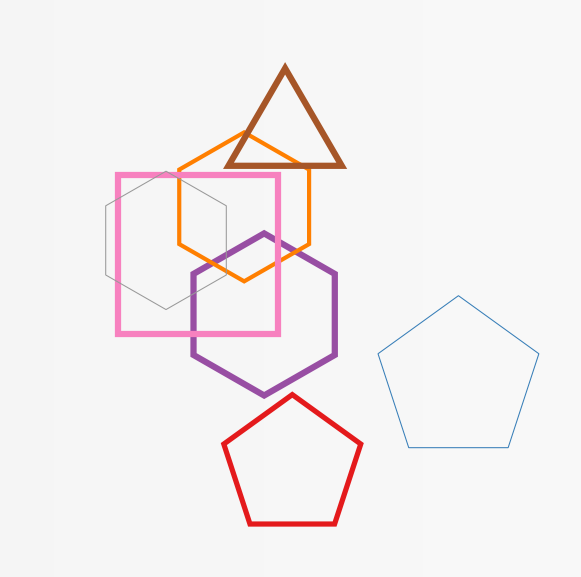[{"shape": "pentagon", "thickness": 2.5, "radius": 0.62, "center": [0.503, 0.192]}, {"shape": "pentagon", "thickness": 0.5, "radius": 0.73, "center": [0.789, 0.342]}, {"shape": "hexagon", "thickness": 3, "radius": 0.7, "center": [0.454, 0.455]}, {"shape": "hexagon", "thickness": 2, "radius": 0.64, "center": [0.42, 0.641]}, {"shape": "triangle", "thickness": 3, "radius": 0.56, "center": [0.491, 0.768]}, {"shape": "square", "thickness": 3, "radius": 0.69, "center": [0.34, 0.558]}, {"shape": "hexagon", "thickness": 0.5, "radius": 0.6, "center": [0.286, 0.583]}]